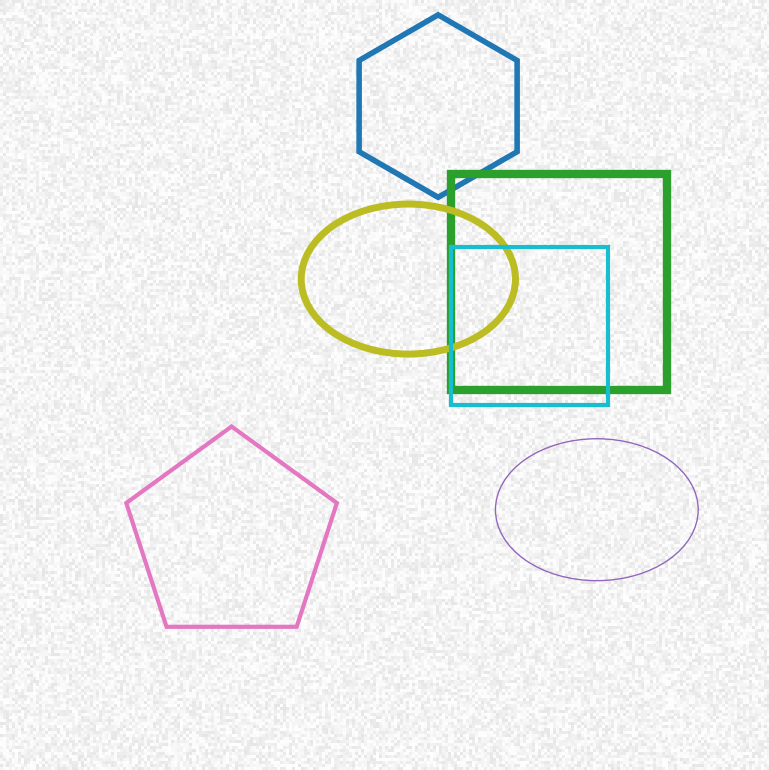[{"shape": "hexagon", "thickness": 2, "radius": 0.59, "center": [0.569, 0.862]}, {"shape": "square", "thickness": 3, "radius": 0.7, "center": [0.726, 0.634]}, {"shape": "oval", "thickness": 0.5, "radius": 0.66, "center": [0.775, 0.338]}, {"shape": "pentagon", "thickness": 1.5, "radius": 0.72, "center": [0.301, 0.302]}, {"shape": "oval", "thickness": 2.5, "radius": 0.7, "center": [0.53, 0.638]}, {"shape": "square", "thickness": 1.5, "radius": 0.51, "center": [0.688, 0.577]}]